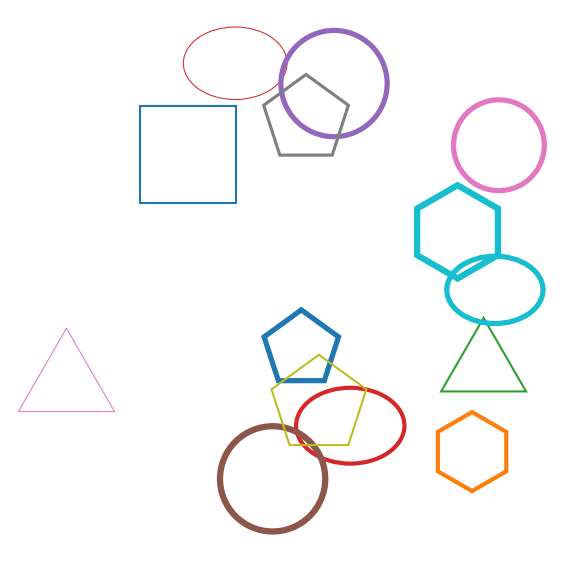[{"shape": "square", "thickness": 1, "radius": 0.42, "center": [0.326, 0.731]}, {"shape": "pentagon", "thickness": 2.5, "radius": 0.34, "center": [0.522, 0.395]}, {"shape": "hexagon", "thickness": 2, "radius": 0.34, "center": [0.817, 0.217]}, {"shape": "triangle", "thickness": 1, "radius": 0.42, "center": [0.837, 0.364]}, {"shape": "oval", "thickness": 0.5, "radius": 0.45, "center": [0.407, 0.89]}, {"shape": "oval", "thickness": 2, "radius": 0.47, "center": [0.607, 0.262]}, {"shape": "circle", "thickness": 2.5, "radius": 0.46, "center": [0.578, 0.854]}, {"shape": "circle", "thickness": 3, "radius": 0.46, "center": [0.472, 0.17]}, {"shape": "circle", "thickness": 2.5, "radius": 0.39, "center": [0.864, 0.748]}, {"shape": "triangle", "thickness": 0.5, "radius": 0.48, "center": [0.115, 0.334]}, {"shape": "pentagon", "thickness": 1.5, "radius": 0.39, "center": [0.53, 0.793]}, {"shape": "pentagon", "thickness": 1, "radius": 0.43, "center": [0.552, 0.298]}, {"shape": "hexagon", "thickness": 3, "radius": 0.4, "center": [0.792, 0.598]}, {"shape": "oval", "thickness": 2.5, "radius": 0.42, "center": [0.857, 0.497]}]